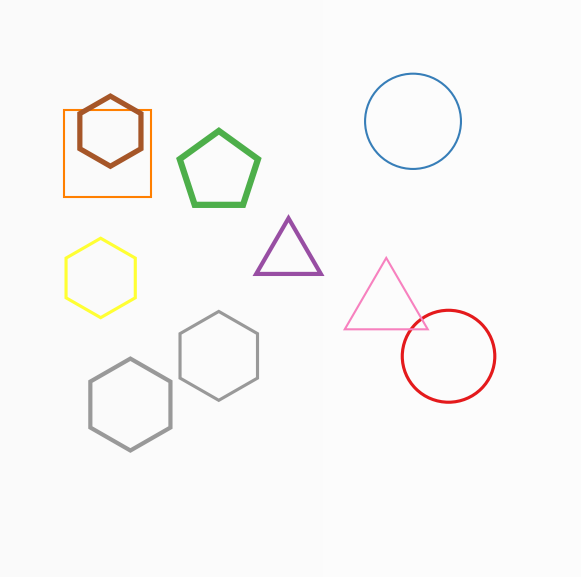[{"shape": "circle", "thickness": 1.5, "radius": 0.4, "center": [0.772, 0.382]}, {"shape": "circle", "thickness": 1, "radius": 0.41, "center": [0.711, 0.789]}, {"shape": "pentagon", "thickness": 3, "radius": 0.35, "center": [0.377, 0.702]}, {"shape": "triangle", "thickness": 2, "radius": 0.32, "center": [0.496, 0.557]}, {"shape": "square", "thickness": 1, "radius": 0.38, "center": [0.185, 0.733]}, {"shape": "hexagon", "thickness": 1.5, "radius": 0.34, "center": [0.173, 0.518]}, {"shape": "hexagon", "thickness": 2.5, "radius": 0.3, "center": [0.19, 0.772]}, {"shape": "triangle", "thickness": 1, "radius": 0.41, "center": [0.665, 0.47]}, {"shape": "hexagon", "thickness": 2, "radius": 0.4, "center": [0.224, 0.299]}, {"shape": "hexagon", "thickness": 1.5, "radius": 0.38, "center": [0.376, 0.383]}]